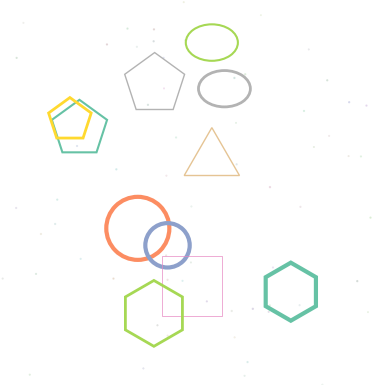[{"shape": "hexagon", "thickness": 3, "radius": 0.38, "center": [0.755, 0.242]}, {"shape": "pentagon", "thickness": 1.5, "radius": 0.38, "center": [0.206, 0.665]}, {"shape": "circle", "thickness": 3, "radius": 0.41, "center": [0.358, 0.407]}, {"shape": "circle", "thickness": 3, "radius": 0.29, "center": [0.435, 0.363]}, {"shape": "square", "thickness": 0.5, "radius": 0.39, "center": [0.498, 0.257]}, {"shape": "hexagon", "thickness": 2, "radius": 0.43, "center": [0.4, 0.186]}, {"shape": "oval", "thickness": 1.5, "radius": 0.34, "center": [0.55, 0.889]}, {"shape": "pentagon", "thickness": 2, "radius": 0.29, "center": [0.182, 0.688]}, {"shape": "triangle", "thickness": 1, "radius": 0.41, "center": [0.55, 0.586]}, {"shape": "pentagon", "thickness": 1, "radius": 0.41, "center": [0.402, 0.782]}, {"shape": "oval", "thickness": 2, "radius": 0.34, "center": [0.583, 0.77]}]